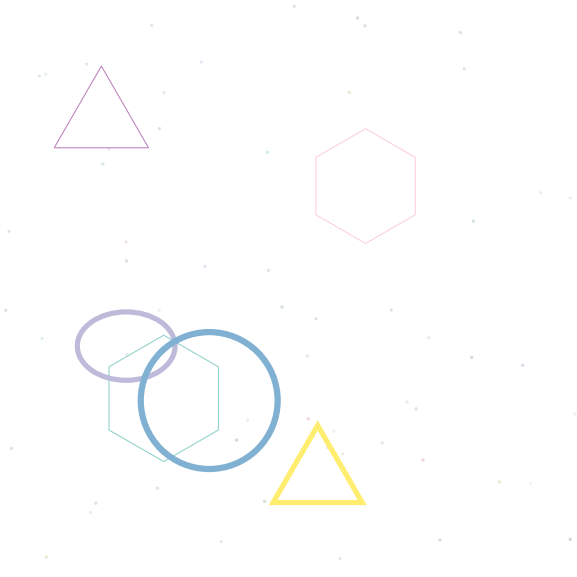[{"shape": "hexagon", "thickness": 0.5, "radius": 0.55, "center": [0.283, 0.309]}, {"shape": "oval", "thickness": 2.5, "radius": 0.42, "center": [0.219, 0.4]}, {"shape": "circle", "thickness": 3, "radius": 0.59, "center": [0.362, 0.306]}, {"shape": "hexagon", "thickness": 0.5, "radius": 0.5, "center": [0.633, 0.677]}, {"shape": "triangle", "thickness": 0.5, "radius": 0.47, "center": [0.176, 0.79]}, {"shape": "triangle", "thickness": 2.5, "radius": 0.45, "center": [0.55, 0.173]}]